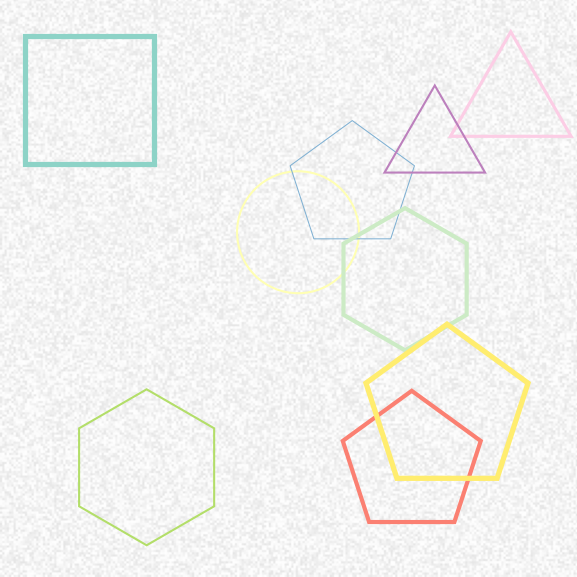[{"shape": "square", "thickness": 2.5, "radius": 0.56, "center": [0.155, 0.826]}, {"shape": "circle", "thickness": 1, "radius": 0.53, "center": [0.516, 0.597]}, {"shape": "pentagon", "thickness": 2, "radius": 0.63, "center": [0.713, 0.197]}, {"shape": "pentagon", "thickness": 0.5, "radius": 0.57, "center": [0.61, 0.677]}, {"shape": "hexagon", "thickness": 1, "radius": 0.68, "center": [0.254, 0.19]}, {"shape": "triangle", "thickness": 1.5, "radius": 0.6, "center": [0.884, 0.823]}, {"shape": "triangle", "thickness": 1, "radius": 0.5, "center": [0.753, 0.751]}, {"shape": "hexagon", "thickness": 2, "radius": 0.62, "center": [0.701, 0.516]}, {"shape": "pentagon", "thickness": 2.5, "radius": 0.74, "center": [0.774, 0.29]}]